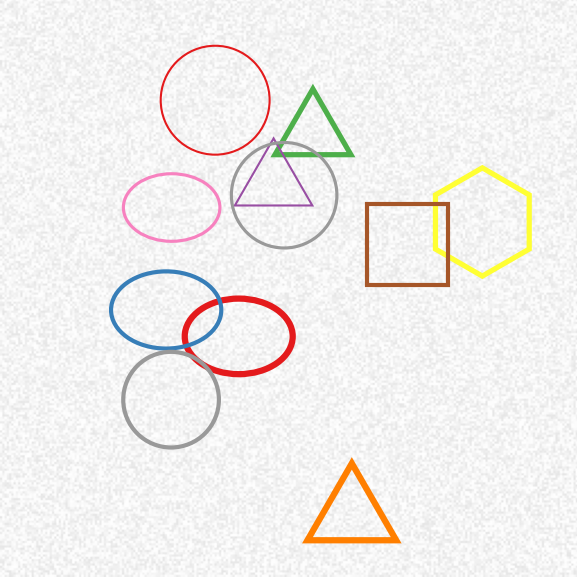[{"shape": "circle", "thickness": 1, "radius": 0.47, "center": [0.373, 0.826]}, {"shape": "oval", "thickness": 3, "radius": 0.47, "center": [0.413, 0.417]}, {"shape": "oval", "thickness": 2, "radius": 0.48, "center": [0.288, 0.462]}, {"shape": "triangle", "thickness": 2.5, "radius": 0.38, "center": [0.542, 0.769]}, {"shape": "triangle", "thickness": 1, "radius": 0.39, "center": [0.474, 0.682]}, {"shape": "triangle", "thickness": 3, "radius": 0.44, "center": [0.609, 0.108]}, {"shape": "hexagon", "thickness": 2.5, "radius": 0.47, "center": [0.835, 0.615]}, {"shape": "square", "thickness": 2, "radius": 0.35, "center": [0.706, 0.576]}, {"shape": "oval", "thickness": 1.5, "radius": 0.42, "center": [0.297, 0.64]}, {"shape": "circle", "thickness": 1.5, "radius": 0.46, "center": [0.492, 0.661]}, {"shape": "circle", "thickness": 2, "radius": 0.41, "center": [0.296, 0.307]}]